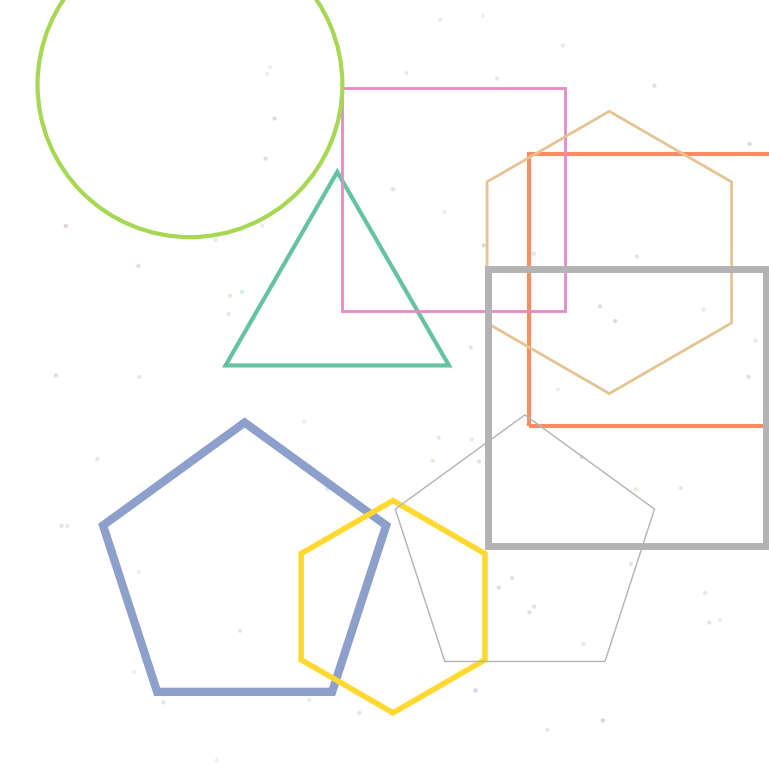[{"shape": "triangle", "thickness": 1.5, "radius": 0.84, "center": [0.438, 0.609]}, {"shape": "square", "thickness": 1.5, "radius": 0.88, "center": [0.864, 0.624]}, {"shape": "pentagon", "thickness": 3, "radius": 0.97, "center": [0.318, 0.258]}, {"shape": "square", "thickness": 1, "radius": 0.72, "center": [0.588, 0.741]}, {"shape": "circle", "thickness": 1.5, "radius": 0.99, "center": [0.247, 0.89]}, {"shape": "hexagon", "thickness": 2, "radius": 0.69, "center": [0.51, 0.212]}, {"shape": "hexagon", "thickness": 1, "radius": 0.92, "center": [0.791, 0.672]}, {"shape": "pentagon", "thickness": 0.5, "radius": 0.89, "center": [0.682, 0.284]}, {"shape": "square", "thickness": 2.5, "radius": 0.9, "center": [0.814, 0.471]}]